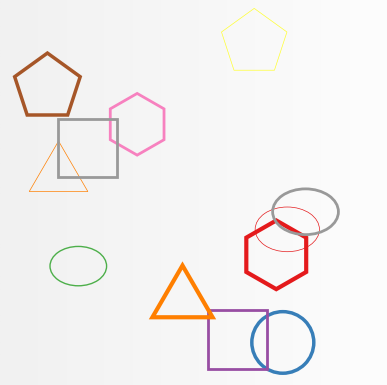[{"shape": "oval", "thickness": 0.5, "radius": 0.41, "center": [0.741, 0.404]}, {"shape": "hexagon", "thickness": 3, "radius": 0.45, "center": [0.713, 0.338]}, {"shape": "circle", "thickness": 2.5, "radius": 0.4, "center": [0.73, 0.111]}, {"shape": "oval", "thickness": 1, "radius": 0.37, "center": [0.202, 0.309]}, {"shape": "square", "thickness": 2, "radius": 0.38, "center": [0.613, 0.118]}, {"shape": "triangle", "thickness": 3, "radius": 0.45, "center": [0.471, 0.221]}, {"shape": "triangle", "thickness": 0.5, "radius": 0.44, "center": [0.151, 0.546]}, {"shape": "pentagon", "thickness": 0.5, "radius": 0.44, "center": [0.656, 0.889]}, {"shape": "pentagon", "thickness": 2.5, "radius": 0.44, "center": [0.122, 0.773]}, {"shape": "hexagon", "thickness": 2, "radius": 0.4, "center": [0.354, 0.677]}, {"shape": "oval", "thickness": 2, "radius": 0.42, "center": [0.788, 0.45]}, {"shape": "square", "thickness": 2, "radius": 0.38, "center": [0.226, 0.616]}]